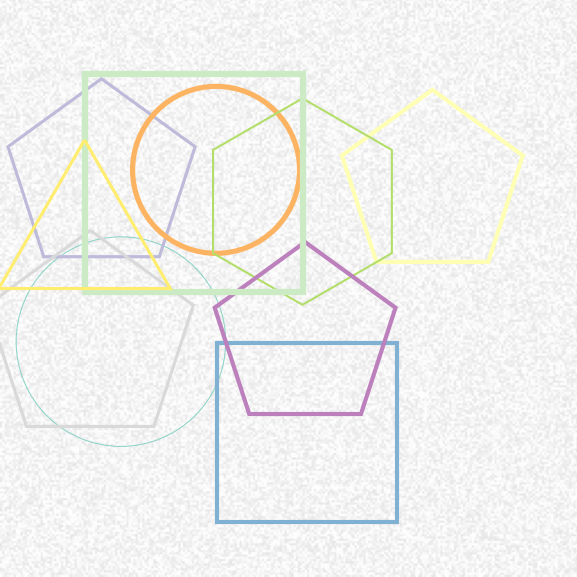[{"shape": "circle", "thickness": 0.5, "radius": 0.91, "center": [0.209, 0.408]}, {"shape": "pentagon", "thickness": 2, "radius": 0.82, "center": [0.749, 0.679]}, {"shape": "pentagon", "thickness": 1.5, "radius": 0.85, "center": [0.176, 0.692]}, {"shape": "square", "thickness": 2, "radius": 0.78, "center": [0.532, 0.25]}, {"shape": "circle", "thickness": 2.5, "radius": 0.72, "center": [0.374, 0.705]}, {"shape": "hexagon", "thickness": 1, "radius": 0.89, "center": [0.524, 0.65]}, {"shape": "pentagon", "thickness": 1.5, "radius": 0.94, "center": [0.156, 0.413]}, {"shape": "pentagon", "thickness": 2, "radius": 0.82, "center": [0.528, 0.415]}, {"shape": "square", "thickness": 3, "radius": 0.94, "center": [0.336, 0.682]}, {"shape": "triangle", "thickness": 1.5, "radius": 0.86, "center": [0.146, 0.585]}]